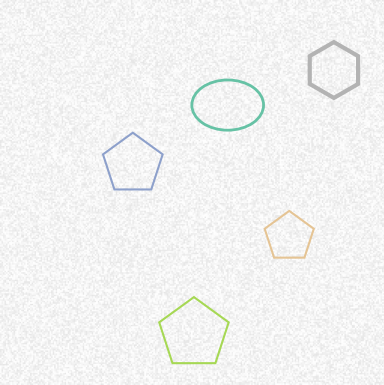[{"shape": "oval", "thickness": 2, "radius": 0.47, "center": [0.591, 0.727]}, {"shape": "pentagon", "thickness": 1.5, "radius": 0.41, "center": [0.345, 0.574]}, {"shape": "pentagon", "thickness": 1.5, "radius": 0.47, "center": [0.504, 0.133]}, {"shape": "pentagon", "thickness": 1.5, "radius": 0.34, "center": [0.751, 0.385]}, {"shape": "hexagon", "thickness": 3, "radius": 0.36, "center": [0.867, 0.818]}]